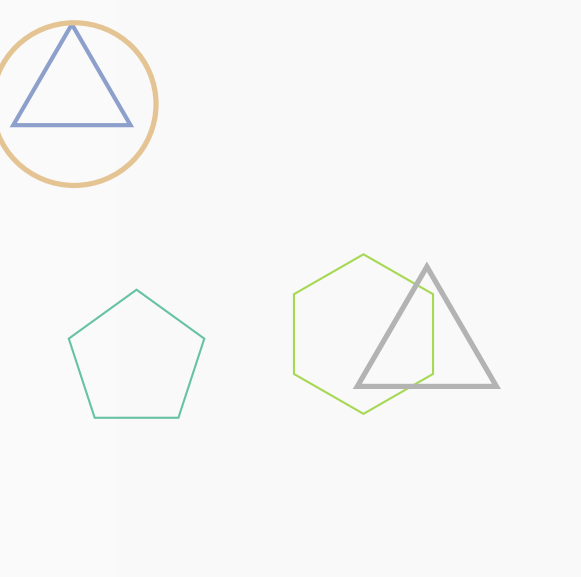[{"shape": "pentagon", "thickness": 1, "radius": 0.61, "center": [0.235, 0.375]}, {"shape": "triangle", "thickness": 2, "radius": 0.58, "center": [0.124, 0.841]}, {"shape": "hexagon", "thickness": 1, "radius": 0.69, "center": [0.625, 0.421]}, {"shape": "circle", "thickness": 2.5, "radius": 0.7, "center": [0.128, 0.819]}, {"shape": "triangle", "thickness": 2.5, "radius": 0.69, "center": [0.734, 0.399]}]